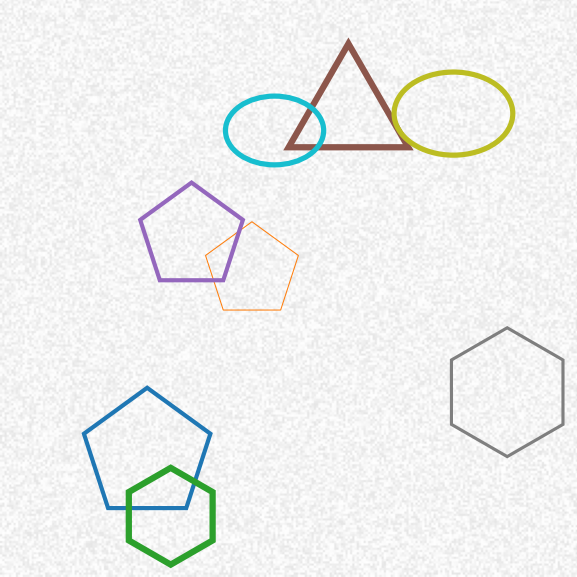[{"shape": "pentagon", "thickness": 2, "radius": 0.58, "center": [0.255, 0.212]}, {"shape": "pentagon", "thickness": 0.5, "radius": 0.42, "center": [0.436, 0.531]}, {"shape": "hexagon", "thickness": 3, "radius": 0.42, "center": [0.296, 0.105]}, {"shape": "pentagon", "thickness": 2, "radius": 0.47, "center": [0.332, 0.589]}, {"shape": "triangle", "thickness": 3, "radius": 0.6, "center": [0.603, 0.804]}, {"shape": "hexagon", "thickness": 1.5, "radius": 0.56, "center": [0.878, 0.32]}, {"shape": "oval", "thickness": 2.5, "radius": 0.51, "center": [0.785, 0.802]}, {"shape": "oval", "thickness": 2.5, "radius": 0.43, "center": [0.475, 0.773]}]